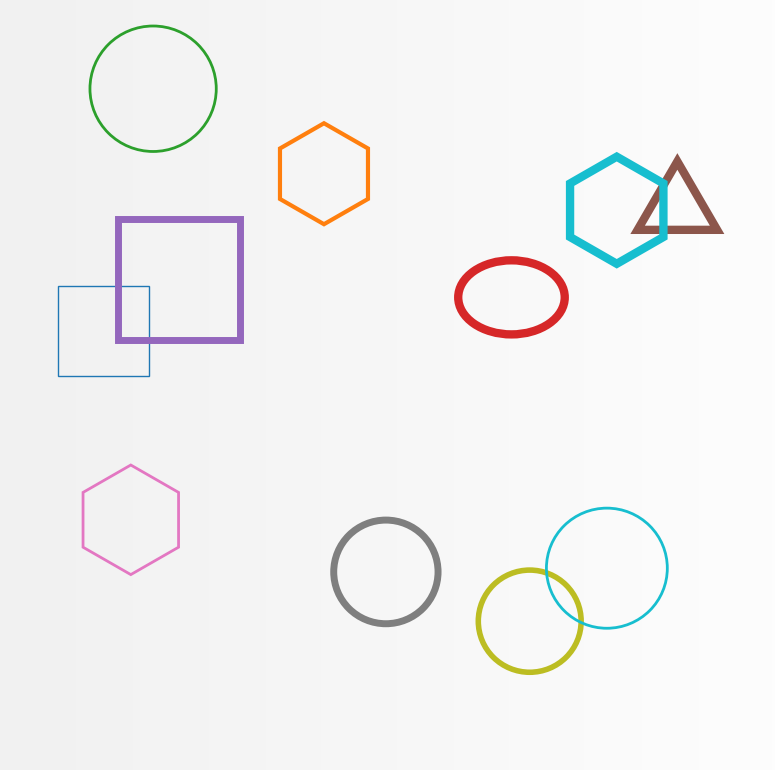[{"shape": "square", "thickness": 0.5, "radius": 0.29, "center": [0.134, 0.57]}, {"shape": "hexagon", "thickness": 1.5, "radius": 0.33, "center": [0.418, 0.774]}, {"shape": "circle", "thickness": 1, "radius": 0.41, "center": [0.198, 0.885]}, {"shape": "oval", "thickness": 3, "radius": 0.34, "center": [0.66, 0.614]}, {"shape": "square", "thickness": 2.5, "radius": 0.39, "center": [0.231, 0.637]}, {"shape": "triangle", "thickness": 3, "radius": 0.3, "center": [0.874, 0.731]}, {"shape": "hexagon", "thickness": 1, "radius": 0.36, "center": [0.169, 0.325]}, {"shape": "circle", "thickness": 2.5, "radius": 0.34, "center": [0.498, 0.257]}, {"shape": "circle", "thickness": 2, "radius": 0.33, "center": [0.684, 0.193]}, {"shape": "hexagon", "thickness": 3, "radius": 0.35, "center": [0.796, 0.727]}, {"shape": "circle", "thickness": 1, "radius": 0.39, "center": [0.783, 0.262]}]